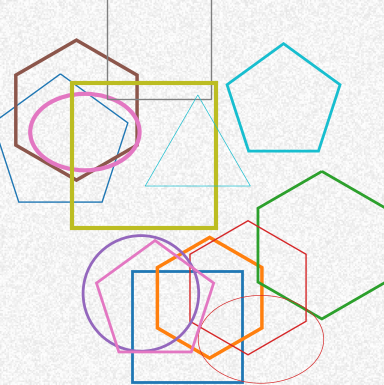[{"shape": "square", "thickness": 2, "radius": 0.72, "center": [0.486, 0.153]}, {"shape": "pentagon", "thickness": 1, "radius": 0.92, "center": [0.157, 0.624]}, {"shape": "hexagon", "thickness": 2.5, "radius": 0.78, "center": [0.545, 0.227]}, {"shape": "hexagon", "thickness": 2, "radius": 0.96, "center": [0.836, 0.363]}, {"shape": "oval", "thickness": 0.5, "radius": 0.81, "center": [0.678, 0.119]}, {"shape": "hexagon", "thickness": 1, "radius": 0.87, "center": [0.644, 0.253]}, {"shape": "circle", "thickness": 2, "radius": 0.75, "center": [0.366, 0.238]}, {"shape": "hexagon", "thickness": 2.5, "radius": 0.91, "center": [0.199, 0.714]}, {"shape": "oval", "thickness": 3, "radius": 0.71, "center": [0.22, 0.657]}, {"shape": "pentagon", "thickness": 2, "radius": 0.8, "center": [0.403, 0.215]}, {"shape": "square", "thickness": 1, "radius": 0.68, "center": [0.413, 0.878]}, {"shape": "square", "thickness": 3, "radius": 0.94, "center": [0.374, 0.596]}, {"shape": "triangle", "thickness": 0.5, "radius": 0.79, "center": [0.514, 0.596]}, {"shape": "pentagon", "thickness": 2, "radius": 0.77, "center": [0.737, 0.732]}]